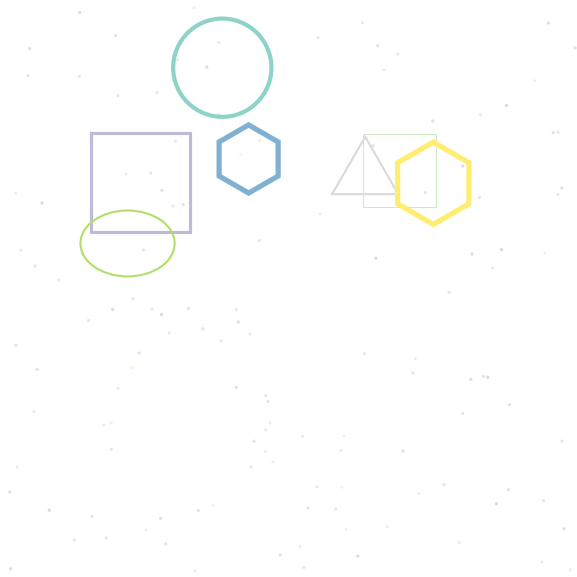[{"shape": "circle", "thickness": 2, "radius": 0.43, "center": [0.385, 0.882]}, {"shape": "square", "thickness": 1.5, "radius": 0.43, "center": [0.244, 0.683]}, {"shape": "hexagon", "thickness": 2.5, "radius": 0.3, "center": [0.431, 0.724]}, {"shape": "oval", "thickness": 1, "radius": 0.41, "center": [0.221, 0.578]}, {"shape": "triangle", "thickness": 1, "radius": 0.33, "center": [0.632, 0.696]}, {"shape": "square", "thickness": 0.5, "radius": 0.32, "center": [0.691, 0.704]}, {"shape": "hexagon", "thickness": 2.5, "radius": 0.36, "center": [0.75, 0.682]}]